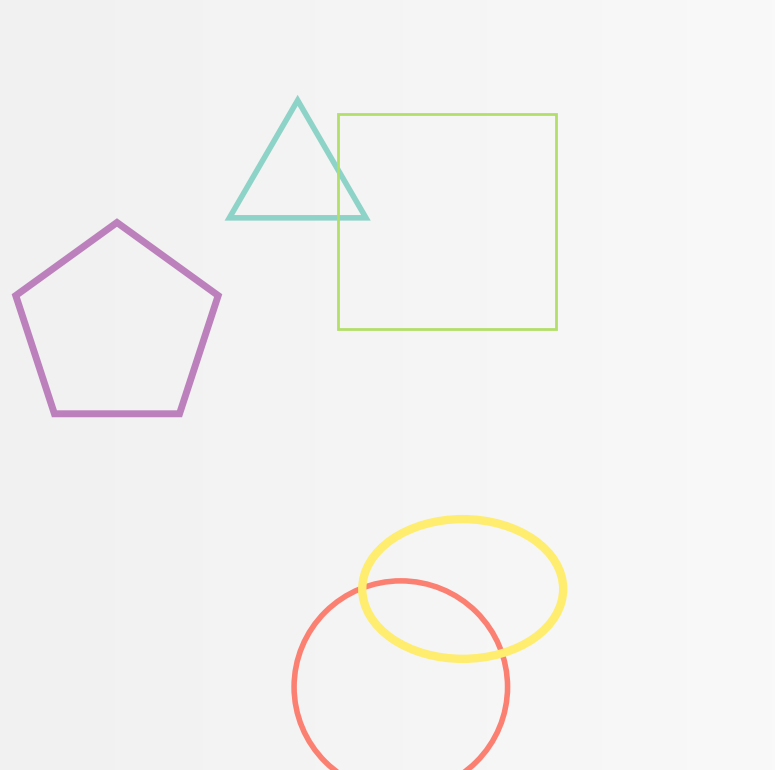[{"shape": "triangle", "thickness": 2, "radius": 0.51, "center": [0.384, 0.768]}, {"shape": "circle", "thickness": 2, "radius": 0.69, "center": [0.517, 0.108]}, {"shape": "square", "thickness": 1, "radius": 0.7, "center": [0.577, 0.712]}, {"shape": "pentagon", "thickness": 2.5, "radius": 0.69, "center": [0.151, 0.574]}, {"shape": "oval", "thickness": 3, "radius": 0.65, "center": [0.597, 0.235]}]